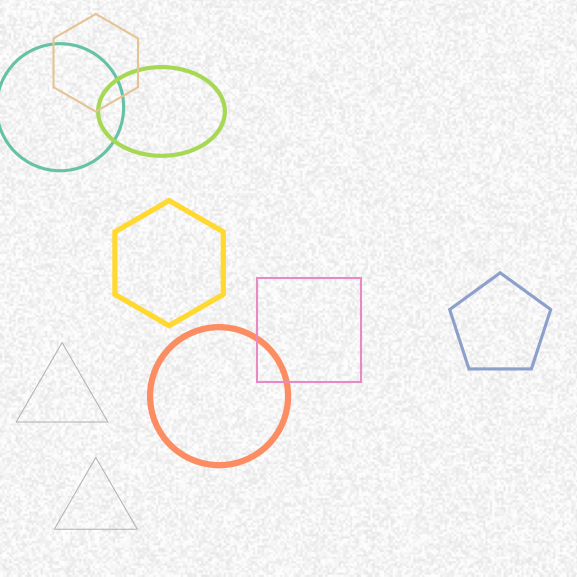[{"shape": "circle", "thickness": 1.5, "radius": 0.55, "center": [0.104, 0.813]}, {"shape": "circle", "thickness": 3, "radius": 0.6, "center": [0.379, 0.313]}, {"shape": "pentagon", "thickness": 1.5, "radius": 0.46, "center": [0.866, 0.435]}, {"shape": "square", "thickness": 1, "radius": 0.45, "center": [0.536, 0.428]}, {"shape": "oval", "thickness": 2, "radius": 0.55, "center": [0.28, 0.806]}, {"shape": "hexagon", "thickness": 2.5, "radius": 0.54, "center": [0.293, 0.544]}, {"shape": "hexagon", "thickness": 1, "radius": 0.42, "center": [0.166, 0.89]}, {"shape": "triangle", "thickness": 0.5, "radius": 0.46, "center": [0.107, 0.314]}, {"shape": "triangle", "thickness": 0.5, "radius": 0.41, "center": [0.166, 0.124]}]